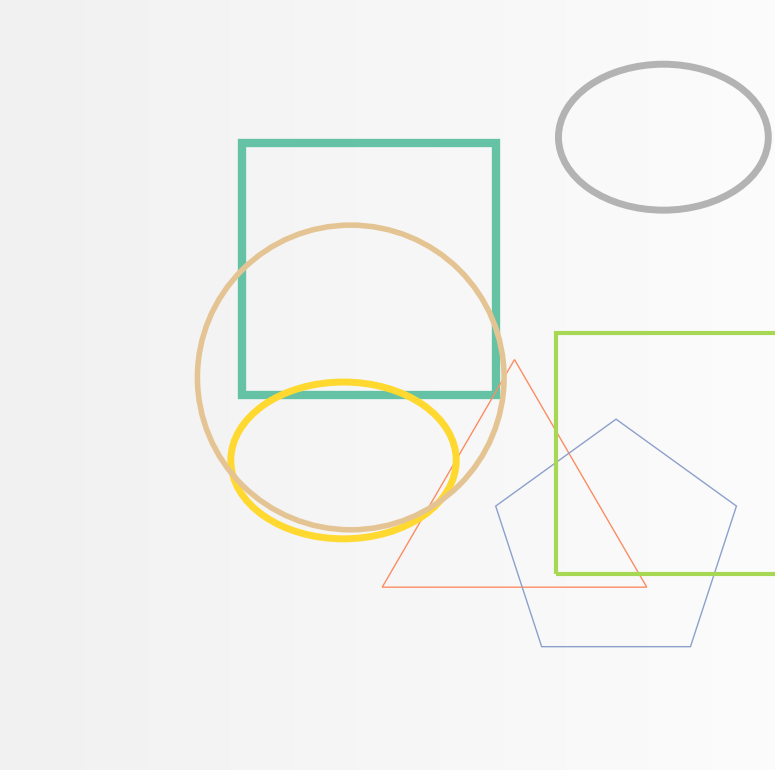[{"shape": "square", "thickness": 3, "radius": 0.82, "center": [0.476, 0.651]}, {"shape": "triangle", "thickness": 0.5, "radius": 0.99, "center": [0.664, 0.336]}, {"shape": "pentagon", "thickness": 0.5, "radius": 0.82, "center": [0.795, 0.292]}, {"shape": "square", "thickness": 1.5, "radius": 0.78, "center": [0.874, 0.411]}, {"shape": "oval", "thickness": 2.5, "radius": 0.73, "center": [0.443, 0.402]}, {"shape": "circle", "thickness": 2, "radius": 0.99, "center": [0.453, 0.51]}, {"shape": "oval", "thickness": 2.5, "radius": 0.68, "center": [0.856, 0.822]}]